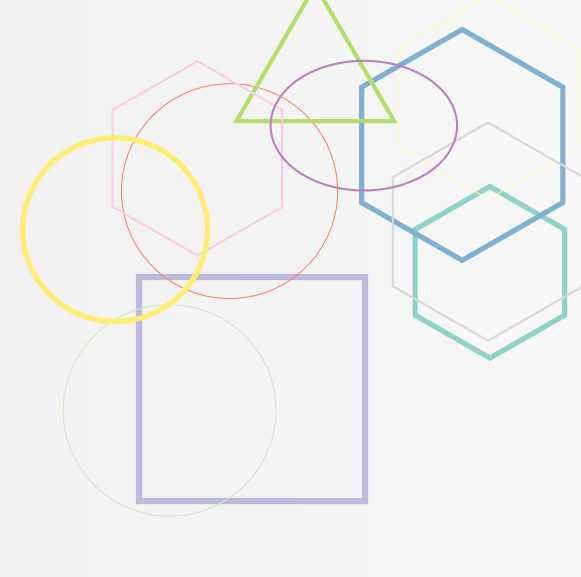[{"shape": "hexagon", "thickness": 2.5, "radius": 0.74, "center": [0.843, 0.528]}, {"shape": "hexagon", "thickness": 0.5, "radius": 0.88, "center": [0.84, 0.83]}, {"shape": "square", "thickness": 3, "radius": 0.97, "center": [0.434, 0.326]}, {"shape": "circle", "thickness": 0.5, "radius": 0.93, "center": [0.395, 0.668]}, {"shape": "hexagon", "thickness": 2.5, "radius": 1.0, "center": [0.795, 0.748]}, {"shape": "triangle", "thickness": 2, "radius": 0.78, "center": [0.543, 0.868]}, {"shape": "hexagon", "thickness": 1, "radius": 0.84, "center": [0.34, 0.725]}, {"shape": "hexagon", "thickness": 1, "radius": 0.94, "center": [0.84, 0.598]}, {"shape": "oval", "thickness": 1, "radius": 0.8, "center": [0.626, 0.782]}, {"shape": "circle", "thickness": 0.5, "radius": 0.92, "center": [0.292, 0.288]}, {"shape": "circle", "thickness": 2.5, "radius": 0.8, "center": [0.198, 0.601]}]